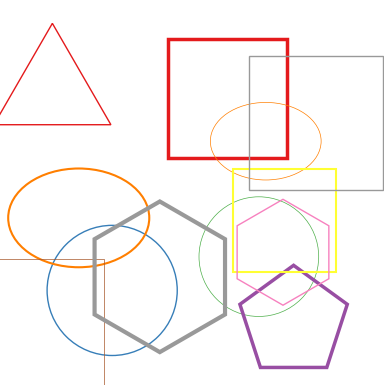[{"shape": "triangle", "thickness": 1, "radius": 0.88, "center": [0.136, 0.764]}, {"shape": "square", "thickness": 2.5, "radius": 0.77, "center": [0.59, 0.744]}, {"shape": "circle", "thickness": 1, "radius": 0.85, "center": [0.291, 0.246]}, {"shape": "circle", "thickness": 0.5, "radius": 0.78, "center": [0.672, 0.333]}, {"shape": "pentagon", "thickness": 2.5, "radius": 0.73, "center": [0.763, 0.164]}, {"shape": "oval", "thickness": 0.5, "radius": 0.72, "center": [0.69, 0.633]}, {"shape": "oval", "thickness": 1.5, "radius": 0.92, "center": [0.205, 0.434]}, {"shape": "square", "thickness": 1.5, "radius": 0.67, "center": [0.74, 0.427]}, {"shape": "square", "thickness": 0.5, "radius": 0.84, "center": [0.101, 0.16]}, {"shape": "hexagon", "thickness": 1, "radius": 0.69, "center": [0.735, 0.345]}, {"shape": "square", "thickness": 1, "radius": 0.87, "center": [0.821, 0.68]}, {"shape": "hexagon", "thickness": 3, "radius": 0.98, "center": [0.415, 0.281]}]